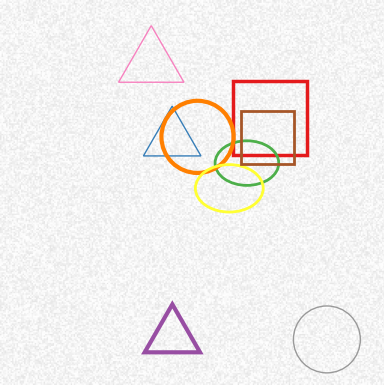[{"shape": "square", "thickness": 2.5, "radius": 0.48, "center": [0.7, 0.694]}, {"shape": "triangle", "thickness": 1, "radius": 0.43, "center": [0.447, 0.638]}, {"shape": "oval", "thickness": 2, "radius": 0.41, "center": [0.641, 0.576]}, {"shape": "triangle", "thickness": 3, "radius": 0.42, "center": [0.448, 0.126]}, {"shape": "circle", "thickness": 3, "radius": 0.47, "center": [0.513, 0.645]}, {"shape": "oval", "thickness": 2, "radius": 0.44, "center": [0.596, 0.511]}, {"shape": "square", "thickness": 2, "radius": 0.34, "center": [0.695, 0.643]}, {"shape": "triangle", "thickness": 1, "radius": 0.49, "center": [0.393, 0.835]}, {"shape": "circle", "thickness": 1, "radius": 0.43, "center": [0.849, 0.118]}]